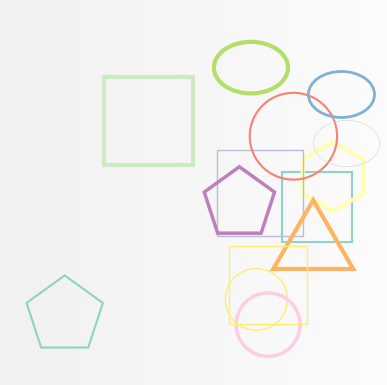[{"shape": "pentagon", "thickness": 1.5, "radius": 0.52, "center": [0.167, 0.181]}, {"shape": "square", "thickness": 1.5, "radius": 0.45, "center": [0.818, 0.463]}, {"shape": "hexagon", "thickness": 3, "radius": 0.45, "center": [0.859, 0.541]}, {"shape": "square", "thickness": 1, "radius": 0.56, "center": [0.671, 0.5]}, {"shape": "circle", "thickness": 1.5, "radius": 0.56, "center": [0.757, 0.646]}, {"shape": "oval", "thickness": 2, "radius": 0.43, "center": [0.881, 0.755]}, {"shape": "triangle", "thickness": 3, "radius": 0.6, "center": [0.808, 0.361]}, {"shape": "oval", "thickness": 3, "radius": 0.48, "center": [0.648, 0.824]}, {"shape": "circle", "thickness": 2.5, "radius": 0.41, "center": [0.692, 0.157]}, {"shape": "oval", "thickness": 0.5, "radius": 0.43, "center": [0.895, 0.627]}, {"shape": "pentagon", "thickness": 2.5, "radius": 0.48, "center": [0.618, 0.472]}, {"shape": "square", "thickness": 3, "radius": 0.57, "center": [0.382, 0.686]}, {"shape": "circle", "thickness": 1, "radius": 0.4, "center": [0.662, 0.222]}, {"shape": "square", "thickness": 1, "radius": 0.5, "center": [0.693, 0.259]}]